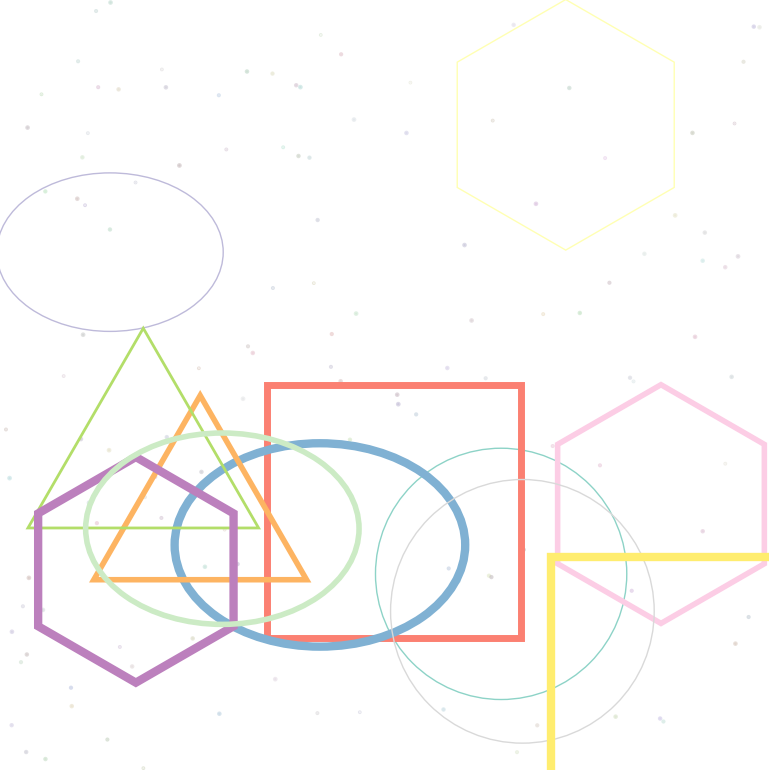[{"shape": "circle", "thickness": 0.5, "radius": 0.82, "center": [0.651, 0.255]}, {"shape": "hexagon", "thickness": 0.5, "radius": 0.81, "center": [0.735, 0.838]}, {"shape": "oval", "thickness": 0.5, "radius": 0.74, "center": [0.143, 0.673]}, {"shape": "square", "thickness": 2.5, "radius": 0.82, "center": [0.512, 0.336]}, {"shape": "oval", "thickness": 3, "radius": 0.94, "center": [0.415, 0.292]}, {"shape": "triangle", "thickness": 2, "radius": 0.8, "center": [0.26, 0.327]}, {"shape": "triangle", "thickness": 1, "radius": 0.86, "center": [0.186, 0.401]}, {"shape": "hexagon", "thickness": 2, "radius": 0.78, "center": [0.858, 0.345]}, {"shape": "circle", "thickness": 0.5, "radius": 0.86, "center": [0.678, 0.206]}, {"shape": "hexagon", "thickness": 3, "radius": 0.73, "center": [0.176, 0.26]}, {"shape": "oval", "thickness": 2, "radius": 0.89, "center": [0.289, 0.313]}, {"shape": "square", "thickness": 3, "radius": 0.8, "center": [0.876, 0.117]}]